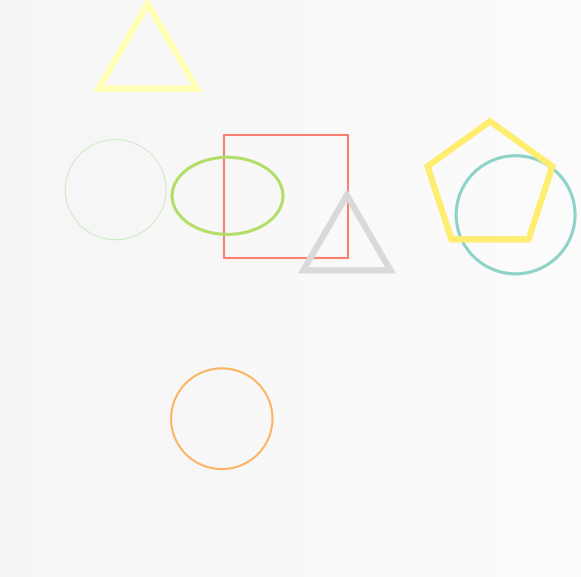[{"shape": "circle", "thickness": 1.5, "radius": 0.51, "center": [0.887, 0.627]}, {"shape": "triangle", "thickness": 3, "radius": 0.49, "center": [0.254, 0.894]}, {"shape": "square", "thickness": 1, "radius": 0.53, "center": [0.492, 0.659]}, {"shape": "circle", "thickness": 1, "radius": 0.44, "center": [0.382, 0.274]}, {"shape": "oval", "thickness": 1.5, "radius": 0.48, "center": [0.391, 0.66]}, {"shape": "triangle", "thickness": 3, "radius": 0.43, "center": [0.597, 0.574]}, {"shape": "circle", "thickness": 0.5, "radius": 0.43, "center": [0.199, 0.671]}, {"shape": "pentagon", "thickness": 3, "radius": 0.56, "center": [0.843, 0.676]}]